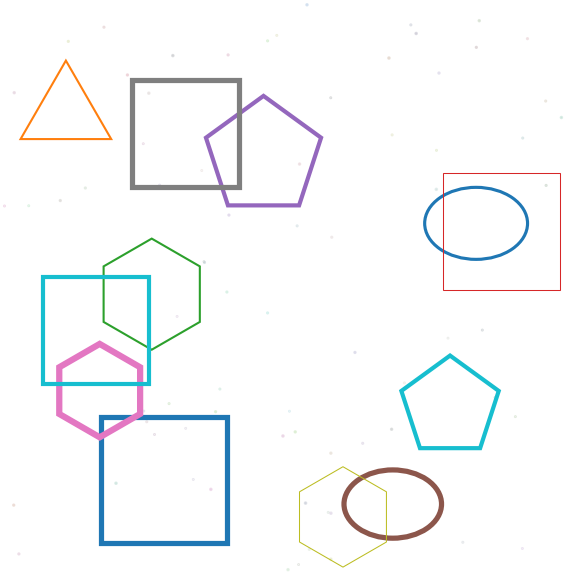[{"shape": "oval", "thickness": 1.5, "radius": 0.45, "center": [0.824, 0.612]}, {"shape": "square", "thickness": 2.5, "radius": 0.55, "center": [0.284, 0.168]}, {"shape": "triangle", "thickness": 1, "radius": 0.45, "center": [0.114, 0.804]}, {"shape": "hexagon", "thickness": 1, "radius": 0.48, "center": [0.263, 0.49]}, {"shape": "square", "thickness": 0.5, "radius": 0.5, "center": [0.869, 0.598]}, {"shape": "pentagon", "thickness": 2, "radius": 0.52, "center": [0.456, 0.728]}, {"shape": "oval", "thickness": 2.5, "radius": 0.42, "center": [0.68, 0.126]}, {"shape": "hexagon", "thickness": 3, "radius": 0.4, "center": [0.173, 0.323]}, {"shape": "square", "thickness": 2.5, "radius": 0.46, "center": [0.322, 0.767]}, {"shape": "hexagon", "thickness": 0.5, "radius": 0.43, "center": [0.594, 0.104]}, {"shape": "square", "thickness": 2, "radius": 0.46, "center": [0.166, 0.427]}, {"shape": "pentagon", "thickness": 2, "radius": 0.44, "center": [0.779, 0.295]}]